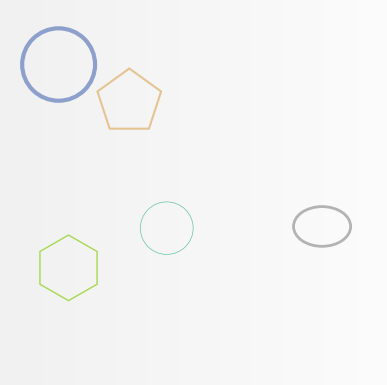[{"shape": "circle", "thickness": 0.5, "radius": 0.34, "center": [0.43, 0.407]}, {"shape": "circle", "thickness": 3, "radius": 0.47, "center": [0.151, 0.832]}, {"shape": "hexagon", "thickness": 1, "radius": 0.43, "center": [0.177, 0.304]}, {"shape": "pentagon", "thickness": 1.5, "radius": 0.43, "center": [0.334, 0.736]}, {"shape": "oval", "thickness": 2, "radius": 0.37, "center": [0.831, 0.412]}]